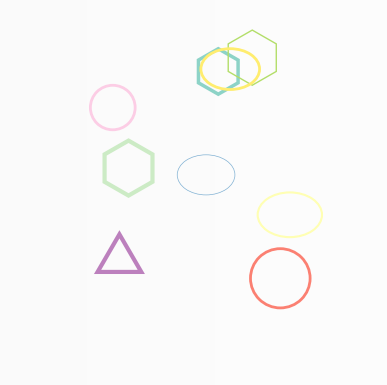[{"shape": "hexagon", "thickness": 2.5, "radius": 0.3, "center": [0.563, 0.814]}, {"shape": "oval", "thickness": 1.5, "radius": 0.41, "center": [0.748, 0.442]}, {"shape": "circle", "thickness": 2, "radius": 0.38, "center": [0.723, 0.277]}, {"shape": "oval", "thickness": 0.5, "radius": 0.37, "center": [0.532, 0.546]}, {"shape": "hexagon", "thickness": 1, "radius": 0.36, "center": [0.651, 0.85]}, {"shape": "circle", "thickness": 2, "radius": 0.29, "center": [0.291, 0.721]}, {"shape": "triangle", "thickness": 3, "radius": 0.33, "center": [0.308, 0.326]}, {"shape": "hexagon", "thickness": 3, "radius": 0.36, "center": [0.332, 0.563]}, {"shape": "oval", "thickness": 2, "radius": 0.38, "center": [0.594, 0.821]}]